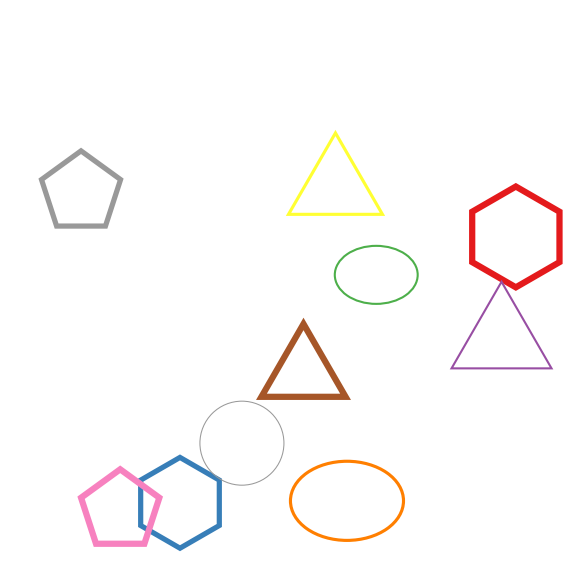[{"shape": "hexagon", "thickness": 3, "radius": 0.44, "center": [0.893, 0.589]}, {"shape": "hexagon", "thickness": 2.5, "radius": 0.39, "center": [0.312, 0.128]}, {"shape": "oval", "thickness": 1, "radius": 0.36, "center": [0.651, 0.523]}, {"shape": "triangle", "thickness": 1, "radius": 0.5, "center": [0.868, 0.411]}, {"shape": "oval", "thickness": 1.5, "radius": 0.49, "center": [0.601, 0.132]}, {"shape": "triangle", "thickness": 1.5, "radius": 0.47, "center": [0.581, 0.675]}, {"shape": "triangle", "thickness": 3, "radius": 0.42, "center": [0.526, 0.354]}, {"shape": "pentagon", "thickness": 3, "radius": 0.36, "center": [0.208, 0.115]}, {"shape": "pentagon", "thickness": 2.5, "radius": 0.36, "center": [0.14, 0.666]}, {"shape": "circle", "thickness": 0.5, "radius": 0.36, "center": [0.419, 0.232]}]